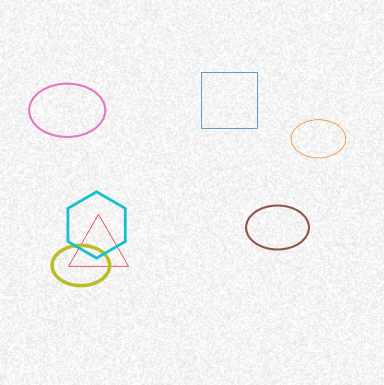[{"shape": "square", "thickness": 0.5, "radius": 0.37, "center": [0.595, 0.741]}, {"shape": "oval", "thickness": 0.5, "radius": 0.35, "center": [0.827, 0.639]}, {"shape": "triangle", "thickness": 0.5, "radius": 0.45, "center": [0.256, 0.353]}, {"shape": "oval", "thickness": 1.5, "radius": 0.41, "center": [0.721, 0.409]}, {"shape": "oval", "thickness": 1.5, "radius": 0.49, "center": [0.175, 0.713]}, {"shape": "oval", "thickness": 2.5, "radius": 0.37, "center": [0.21, 0.31]}, {"shape": "hexagon", "thickness": 2, "radius": 0.43, "center": [0.251, 0.416]}]